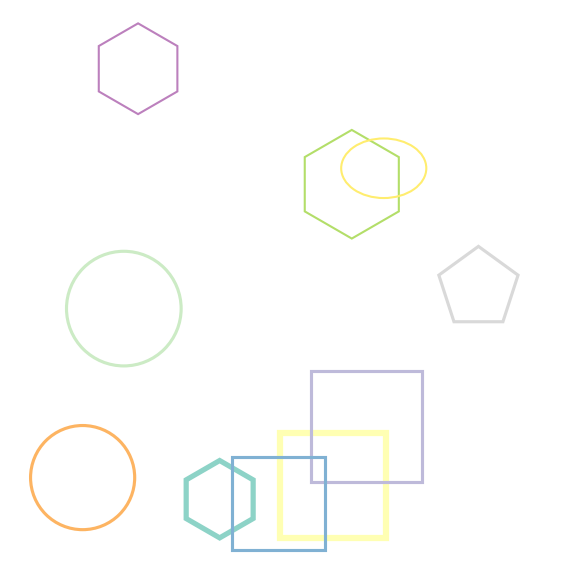[{"shape": "hexagon", "thickness": 2.5, "radius": 0.33, "center": [0.38, 0.135]}, {"shape": "square", "thickness": 3, "radius": 0.46, "center": [0.577, 0.158]}, {"shape": "square", "thickness": 1.5, "radius": 0.48, "center": [0.635, 0.261]}, {"shape": "square", "thickness": 1.5, "radius": 0.4, "center": [0.483, 0.127]}, {"shape": "circle", "thickness": 1.5, "radius": 0.45, "center": [0.143, 0.172]}, {"shape": "hexagon", "thickness": 1, "radius": 0.47, "center": [0.609, 0.68]}, {"shape": "pentagon", "thickness": 1.5, "radius": 0.36, "center": [0.828, 0.5]}, {"shape": "hexagon", "thickness": 1, "radius": 0.39, "center": [0.239, 0.88]}, {"shape": "circle", "thickness": 1.5, "radius": 0.5, "center": [0.214, 0.465]}, {"shape": "oval", "thickness": 1, "radius": 0.37, "center": [0.664, 0.708]}]